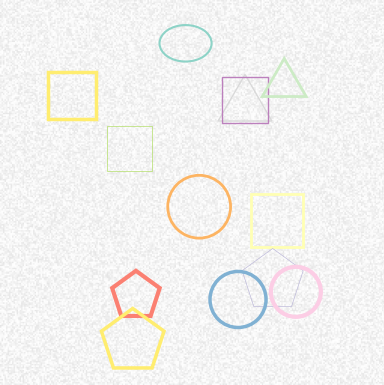[{"shape": "oval", "thickness": 1.5, "radius": 0.34, "center": [0.482, 0.888]}, {"shape": "square", "thickness": 2, "radius": 0.34, "center": [0.72, 0.427]}, {"shape": "pentagon", "thickness": 0.5, "radius": 0.42, "center": [0.708, 0.271]}, {"shape": "pentagon", "thickness": 3, "radius": 0.32, "center": [0.353, 0.232]}, {"shape": "circle", "thickness": 2.5, "radius": 0.36, "center": [0.618, 0.222]}, {"shape": "circle", "thickness": 2, "radius": 0.41, "center": [0.517, 0.463]}, {"shape": "square", "thickness": 0.5, "radius": 0.29, "center": [0.337, 0.614]}, {"shape": "circle", "thickness": 3, "radius": 0.32, "center": [0.768, 0.242]}, {"shape": "triangle", "thickness": 1, "radius": 0.4, "center": [0.636, 0.726]}, {"shape": "square", "thickness": 1, "radius": 0.3, "center": [0.637, 0.74]}, {"shape": "triangle", "thickness": 2, "radius": 0.33, "center": [0.738, 0.782]}, {"shape": "pentagon", "thickness": 2.5, "radius": 0.43, "center": [0.345, 0.113]}, {"shape": "square", "thickness": 2.5, "radius": 0.31, "center": [0.187, 0.751]}]